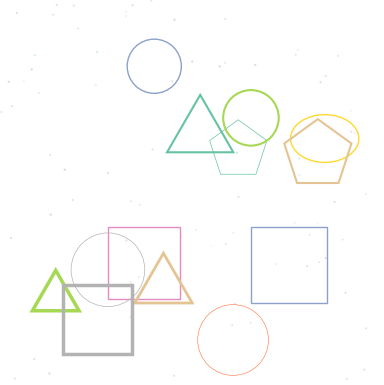[{"shape": "triangle", "thickness": 1.5, "radius": 0.5, "center": [0.52, 0.654]}, {"shape": "pentagon", "thickness": 0.5, "radius": 0.39, "center": [0.619, 0.611]}, {"shape": "circle", "thickness": 0.5, "radius": 0.46, "center": [0.605, 0.117]}, {"shape": "square", "thickness": 1, "radius": 0.49, "center": [0.751, 0.311]}, {"shape": "circle", "thickness": 1, "radius": 0.35, "center": [0.401, 0.828]}, {"shape": "square", "thickness": 1, "radius": 0.47, "center": [0.373, 0.318]}, {"shape": "circle", "thickness": 1.5, "radius": 0.36, "center": [0.652, 0.694]}, {"shape": "triangle", "thickness": 2.5, "radius": 0.35, "center": [0.145, 0.228]}, {"shape": "oval", "thickness": 1, "radius": 0.44, "center": [0.843, 0.64]}, {"shape": "triangle", "thickness": 2, "radius": 0.43, "center": [0.425, 0.256]}, {"shape": "pentagon", "thickness": 1.5, "radius": 0.46, "center": [0.826, 0.599]}, {"shape": "square", "thickness": 2.5, "radius": 0.45, "center": [0.254, 0.171]}, {"shape": "circle", "thickness": 0.5, "radius": 0.48, "center": [0.28, 0.299]}]